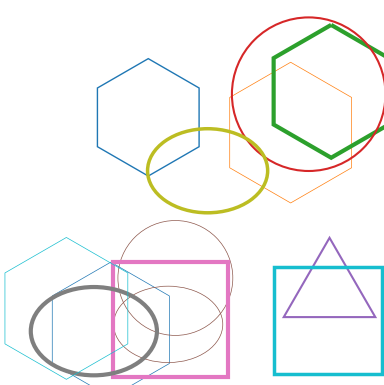[{"shape": "hexagon", "thickness": 1, "radius": 0.76, "center": [0.385, 0.695]}, {"shape": "hexagon", "thickness": 0.5, "radius": 0.88, "center": [0.288, 0.144]}, {"shape": "hexagon", "thickness": 0.5, "radius": 0.91, "center": [0.755, 0.656]}, {"shape": "hexagon", "thickness": 3, "radius": 0.86, "center": [0.86, 0.763]}, {"shape": "circle", "thickness": 1.5, "radius": 1.0, "center": [0.802, 0.755]}, {"shape": "triangle", "thickness": 1.5, "radius": 0.69, "center": [0.856, 0.245]}, {"shape": "oval", "thickness": 0.5, "radius": 0.71, "center": [0.437, 0.157]}, {"shape": "circle", "thickness": 0.5, "radius": 0.75, "center": [0.455, 0.278]}, {"shape": "square", "thickness": 3, "radius": 0.75, "center": [0.443, 0.171]}, {"shape": "oval", "thickness": 3, "radius": 0.82, "center": [0.244, 0.14]}, {"shape": "oval", "thickness": 2.5, "radius": 0.78, "center": [0.539, 0.556]}, {"shape": "hexagon", "thickness": 0.5, "radius": 0.92, "center": [0.172, 0.199]}, {"shape": "square", "thickness": 2.5, "radius": 0.7, "center": [0.852, 0.167]}]